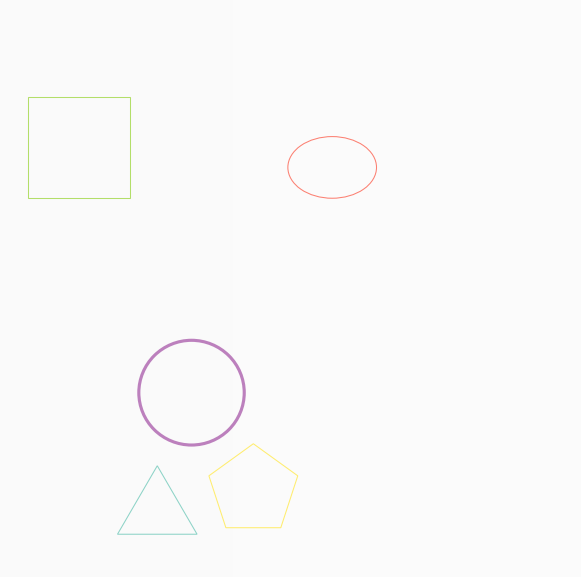[{"shape": "triangle", "thickness": 0.5, "radius": 0.4, "center": [0.271, 0.114]}, {"shape": "oval", "thickness": 0.5, "radius": 0.38, "center": [0.571, 0.709]}, {"shape": "square", "thickness": 0.5, "radius": 0.44, "center": [0.136, 0.745]}, {"shape": "circle", "thickness": 1.5, "radius": 0.45, "center": [0.33, 0.319]}, {"shape": "pentagon", "thickness": 0.5, "radius": 0.4, "center": [0.436, 0.15]}]